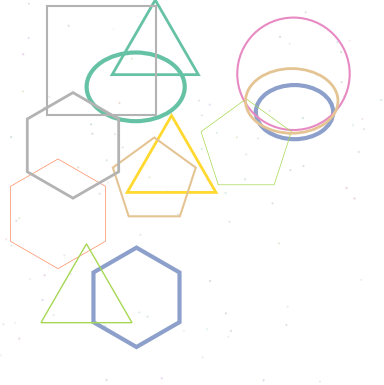[{"shape": "triangle", "thickness": 2, "radius": 0.65, "center": [0.403, 0.871]}, {"shape": "oval", "thickness": 3, "radius": 0.64, "center": [0.352, 0.774]}, {"shape": "hexagon", "thickness": 0.5, "radius": 0.71, "center": [0.151, 0.445]}, {"shape": "hexagon", "thickness": 3, "radius": 0.65, "center": [0.355, 0.228]}, {"shape": "oval", "thickness": 3, "radius": 0.5, "center": [0.765, 0.709]}, {"shape": "circle", "thickness": 1.5, "radius": 0.73, "center": [0.762, 0.808]}, {"shape": "triangle", "thickness": 1, "radius": 0.68, "center": [0.225, 0.23]}, {"shape": "pentagon", "thickness": 0.5, "radius": 0.62, "center": [0.64, 0.62]}, {"shape": "triangle", "thickness": 2, "radius": 0.67, "center": [0.446, 0.567]}, {"shape": "pentagon", "thickness": 1.5, "radius": 0.57, "center": [0.401, 0.53]}, {"shape": "oval", "thickness": 2, "radius": 0.6, "center": [0.758, 0.738]}, {"shape": "hexagon", "thickness": 2, "radius": 0.69, "center": [0.19, 0.622]}, {"shape": "square", "thickness": 1.5, "radius": 0.71, "center": [0.263, 0.842]}]